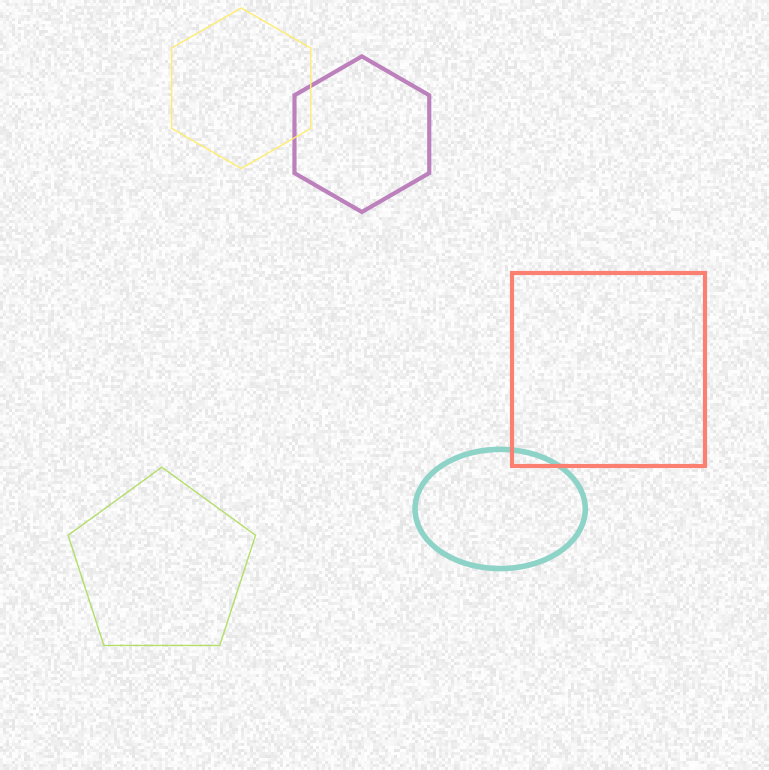[{"shape": "oval", "thickness": 2, "radius": 0.55, "center": [0.65, 0.339]}, {"shape": "square", "thickness": 1.5, "radius": 0.63, "center": [0.79, 0.52]}, {"shape": "pentagon", "thickness": 0.5, "radius": 0.64, "center": [0.21, 0.265]}, {"shape": "hexagon", "thickness": 1.5, "radius": 0.51, "center": [0.47, 0.826]}, {"shape": "hexagon", "thickness": 0.5, "radius": 0.52, "center": [0.313, 0.885]}]